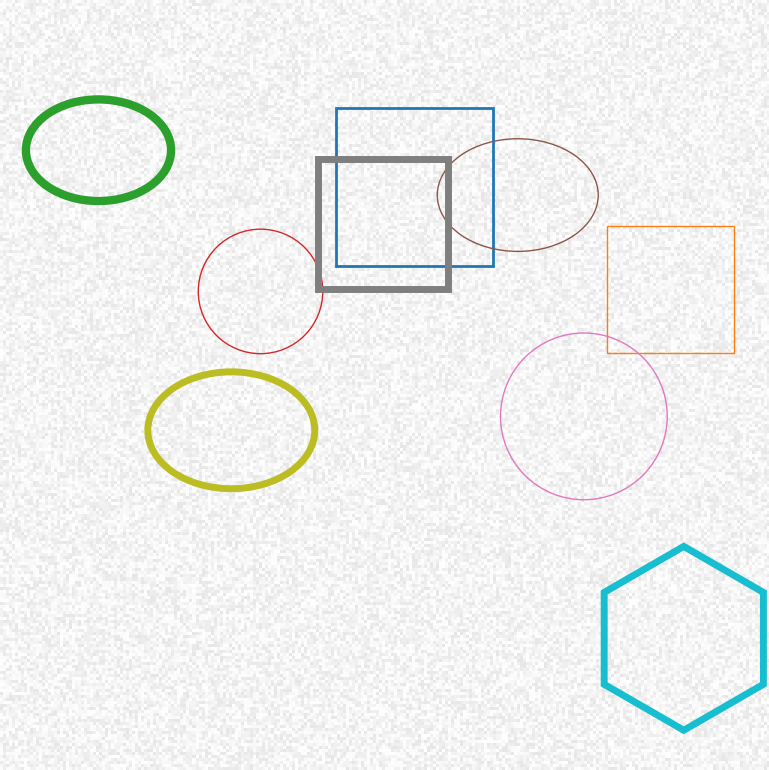[{"shape": "square", "thickness": 1, "radius": 0.51, "center": [0.539, 0.757]}, {"shape": "square", "thickness": 0.5, "radius": 0.41, "center": [0.871, 0.624]}, {"shape": "oval", "thickness": 3, "radius": 0.47, "center": [0.128, 0.805]}, {"shape": "circle", "thickness": 0.5, "radius": 0.4, "center": [0.338, 0.622]}, {"shape": "oval", "thickness": 0.5, "radius": 0.52, "center": [0.672, 0.747]}, {"shape": "circle", "thickness": 0.5, "radius": 0.54, "center": [0.758, 0.459]}, {"shape": "square", "thickness": 2.5, "radius": 0.42, "center": [0.497, 0.709]}, {"shape": "oval", "thickness": 2.5, "radius": 0.54, "center": [0.3, 0.441]}, {"shape": "hexagon", "thickness": 2.5, "radius": 0.6, "center": [0.888, 0.171]}]